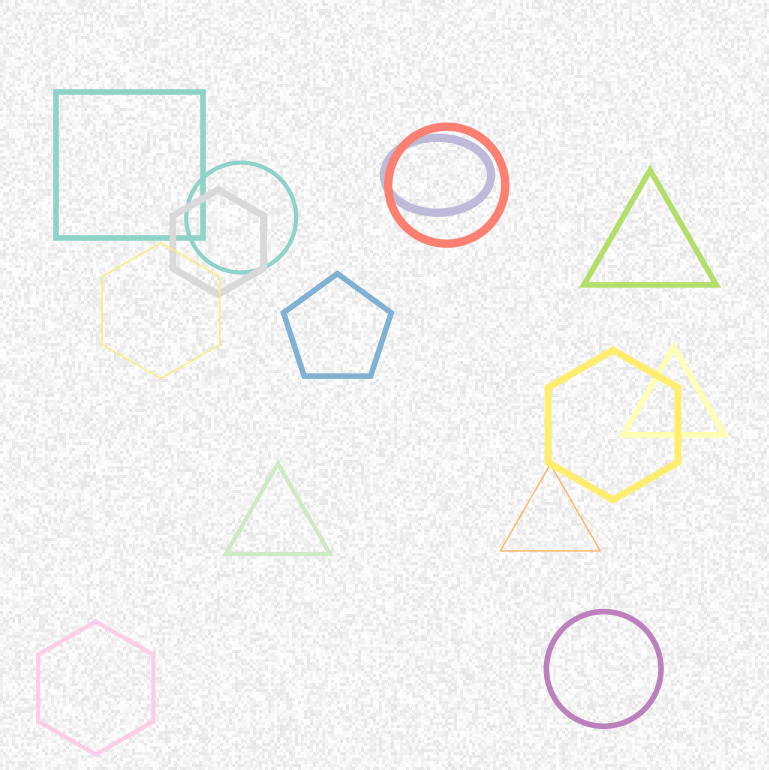[{"shape": "square", "thickness": 2, "radius": 0.47, "center": [0.168, 0.786]}, {"shape": "circle", "thickness": 1.5, "radius": 0.36, "center": [0.313, 0.717]}, {"shape": "triangle", "thickness": 2, "radius": 0.38, "center": [0.875, 0.473]}, {"shape": "oval", "thickness": 3, "radius": 0.35, "center": [0.568, 0.772]}, {"shape": "circle", "thickness": 3, "radius": 0.38, "center": [0.58, 0.76]}, {"shape": "pentagon", "thickness": 2, "radius": 0.37, "center": [0.438, 0.571]}, {"shape": "triangle", "thickness": 0.5, "radius": 0.38, "center": [0.715, 0.322]}, {"shape": "triangle", "thickness": 2, "radius": 0.5, "center": [0.844, 0.68]}, {"shape": "hexagon", "thickness": 1.5, "radius": 0.43, "center": [0.124, 0.106]}, {"shape": "hexagon", "thickness": 2.5, "radius": 0.34, "center": [0.283, 0.686]}, {"shape": "circle", "thickness": 2, "radius": 0.37, "center": [0.784, 0.131]}, {"shape": "triangle", "thickness": 1.5, "radius": 0.39, "center": [0.361, 0.32]}, {"shape": "hexagon", "thickness": 0.5, "radius": 0.44, "center": [0.209, 0.597]}, {"shape": "hexagon", "thickness": 2.5, "radius": 0.49, "center": [0.796, 0.448]}]